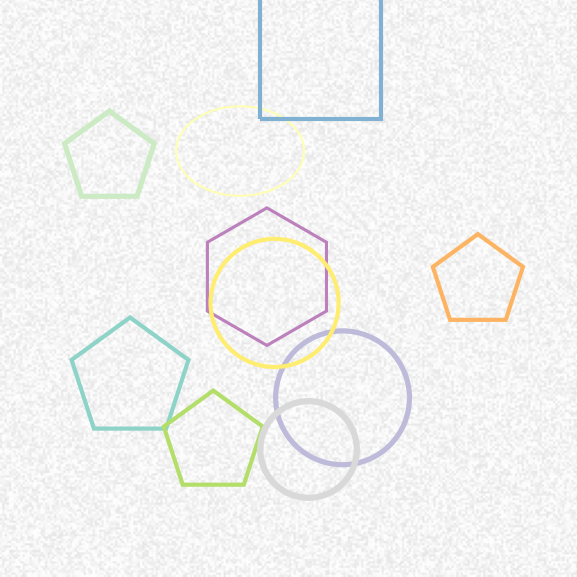[{"shape": "pentagon", "thickness": 2, "radius": 0.53, "center": [0.225, 0.343]}, {"shape": "oval", "thickness": 1, "radius": 0.55, "center": [0.416, 0.738]}, {"shape": "circle", "thickness": 2.5, "radius": 0.58, "center": [0.593, 0.31]}, {"shape": "square", "thickness": 2, "radius": 0.52, "center": [0.556, 0.898]}, {"shape": "pentagon", "thickness": 2, "radius": 0.41, "center": [0.828, 0.512]}, {"shape": "pentagon", "thickness": 2, "radius": 0.45, "center": [0.369, 0.233]}, {"shape": "circle", "thickness": 3, "radius": 0.42, "center": [0.534, 0.221]}, {"shape": "hexagon", "thickness": 1.5, "radius": 0.6, "center": [0.462, 0.52]}, {"shape": "pentagon", "thickness": 2.5, "radius": 0.41, "center": [0.189, 0.725]}, {"shape": "circle", "thickness": 2, "radius": 0.55, "center": [0.475, 0.475]}]